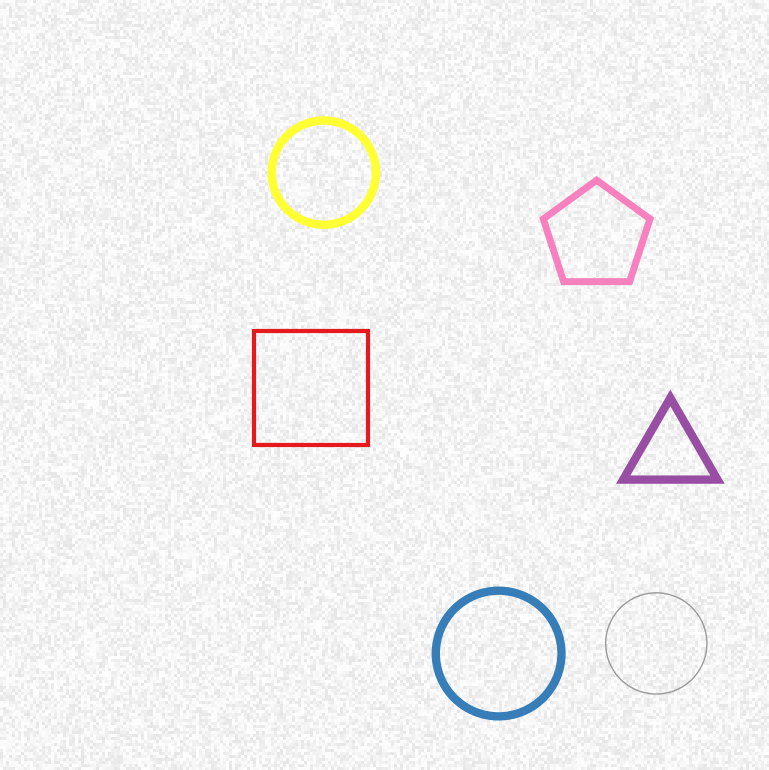[{"shape": "square", "thickness": 1.5, "radius": 0.37, "center": [0.404, 0.496]}, {"shape": "circle", "thickness": 3, "radius": 0.41, "center": [0.648, 0.151]}, {"shape": "triangle", "thickness": 3, "radius": 0.35, "center": [0.871, 0.412]}, {"shape": "circle", "thickness": 3, "radius": 0.34, "center": [0.421, 0.776]}, {"shape": "pentagon", "thickness": 2.5, "radius": 0.36, "center": [0.775, 0.693]}, {"shape": "circle", "thickness": 0.5, "radius": 0.33, "center": [0.852, 0.164]}]